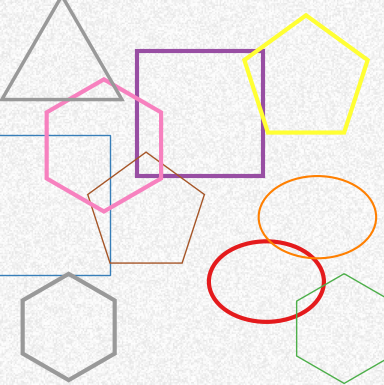[{"shape": "oval", "thickness": 3, "radius": 0.75, "center": [0.692, 0.269]}, {"shape": "square", "thickness": 1, "radius": 0.91, "center": [0.105, 0.469]}, {"shape": "hexagon", "thickness": 1, "radius": 0.71, "center": [0.894, 0.147]}, {"shape": "square", "thickness": 3, "radius": 0.82, "center": [0.52, 0.705]}, {"shape": "oval", "thickness": 1.5, "radius": 0.76, "center": [0.824, 0.436]}, {"shape": "pentagon", "thickness": 3, "radius": 0.84, "center": [0.795, 0.792]}, {"shape": "pentagon", "thickness": 1, "radius": 0.8, "center": [0.379, 0.446]}, {"shape": "hexagon", "thickness": 3, "radius": 0.86, "center": [0.27, 0.622]}, {"shape": "hexagon", "thickness": 3, "radius": 0.69, "center": [0.178, 0.151]}, {"shape": "triangle", "thickness": 2.5, "radius": 0.9, "center": [0.161, 0.831]}]